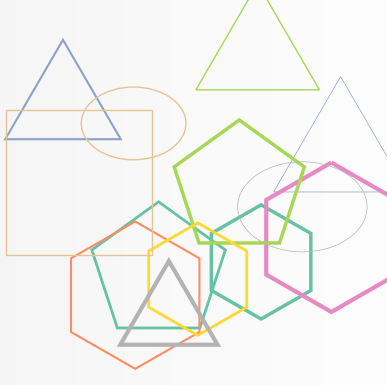[{"shape": "pentagon", "thickness": 2, "radius": 0.91, "center": [0.409, 0.295]}, {"shape": "hexagon", "thickness": 2.5, "radius": 0.74, "center": [0.674, 0.32]}, {"shape": "hexagon", "thickness": 1.5, "radius": 0.96, "center": [0.349, 0.233]}, {"shape": "triangle", "thickness": 1.5, "radius": 0.86, "center": [0.163, 0.724]}, {"shape": "triangle", "thickness": 0.5, "radius": 1.0, "center": [0.879, 0.601]}, {"shape": "hexagon", "thickness": 3, "radius": 0.97, "center": [0.855, 0.384]}, {"shape": "pentagon", "thickness": 2.5, "radius": 0.88, "center": [0.617, 0.512]}, {"shape": "triangle", "thickness": 1, "radius": 0.92, "center": [0.665, 0.859]}, {"shape": "hexagon", "thickness": 2, "radius": 0.73, "center": [0.51, 0.275]}, {"shape": "square", "thickness": 1, "radius": 0.94, "center": [0.205, 0.525]}, {"shape": "oval", "thickness": 1, "radius": 0.68, "center": [0.345, 0.679]}, {"shape": "triangle", "thickness": 3, "radius": 0.72, "center": [0.436, 0.177]}, {"shape": "oval", "thickness": 0.5, "radius": 0.84, "center": [0.78, 0.463]}]